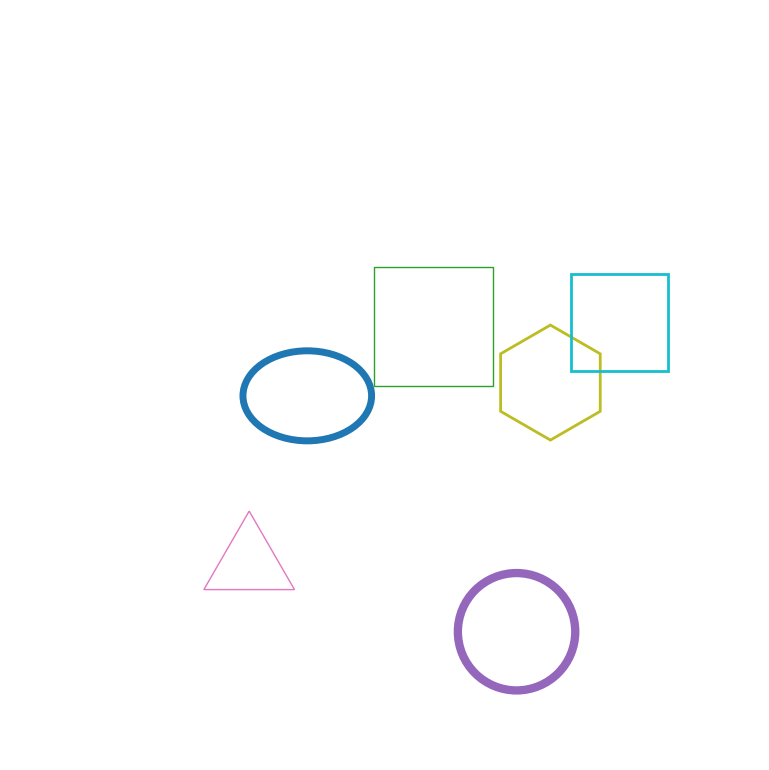[{"shape": "oval", "thickness": 2.5, "radius": 0.42, "center": [0.399, 0.486]}, {"shape": "square", "thickness": 0.5, "radius": 0.39, "center": [0.563, 0.576]}, {"shape": "circle", "thickness": 3, "radius": 0.38, "center": [0.671, 0.18]}, {"shape": "triangle", "thickness": 0.5, "radius": 0.34, "center": [0.324, 0.268]}, {"shape": "hexagon", "thickness": 1, "radius": 0.37, "center": [0.715, 0.503]}, {"shape": "square", "thickness": 1, "radius": 0.32, "center": [0.804, 0.582]}]